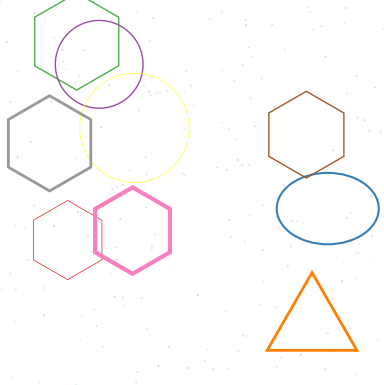[{"shape": "hexagon", "thickness": 0.5, "radius": 0.51, "center": [0.176, 0.376]}, {"shape": "oval", "thickness": 1.5, "radius": 0.66, "center": [0.851, 0.458]}, {"shape": "hexagon", "thickness": 1, "radius": 0.63, "center": [0.199, 0.892]}, {"shape": "circle", "thickness": 1, "radius": 0.57, "center": [0.258, 0.833]}, {"shape": "triangle", "thickness": 2, "radius": 0.67, "center": [0.811, 0.157]}, {"shape": "circle", "thickness": 0.5, "radius": 0.71, "center": [0.349, 0.668]}, {"shape": "hexagon", "thickness": 1, "radius": 0.56, "center": [0.796, 0.65]}, {"shape": "hexagon", "thickness": 3, "radius": 0.56, "center": [0.344, 0.401]}, {"shape": "hexagon", "thickness": 2, "radius": 0.62, "center": [0.129, 0.628]}]